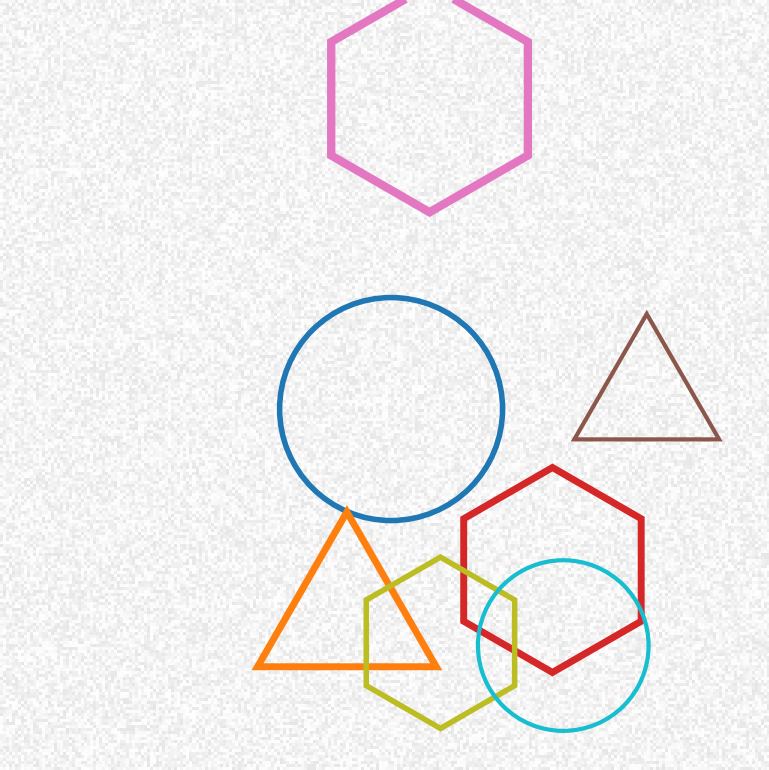[{"shape": "circle", "thickness": 2, "radius": 0.72, "center": [0.508, 0.469]}, {"shape": "triangle", "thickness": 2.5, "radius": 0.67, "center": [0.451, 0.201]}, {"shape": "hexagon", "thickness": 2.5, "radius": 0.67, "center": [0.717, 0.26]}, {"shape": "triangle", "thickness": 1.5, "radius": 0.54, "center": [0.84, 0.484]}, {"shape": "hexagon", "thickness": 3, "radius": 0.74, "center": [0.558, 0.872]}, {"shape": "hexagon", "thickness": 2, "radius": 0.56, "center": [0.572, 0.165]}, {"shape": "circle", "thickness": 1.5, "radius": 0.55, "center": [0.732, 0.162]}]